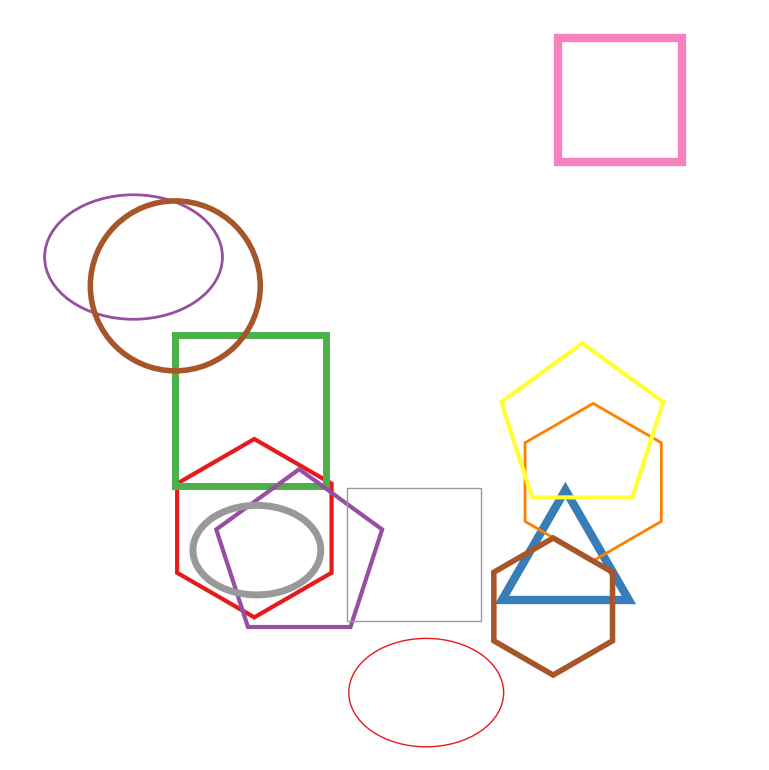[{"shape": "hexagon", "thickness": 1.5, "radius": 0.58, "center": [0.33, 0.314]}, {"shape": "oval", "thickness": 0.5, "radius": 0.5, "center": [0.554, 0.101]}, {"shape": "triangle", "thickness": 3, "radius": 0.48, "center": [0.734, 0.268]}, {"shape": "square", "thickness": 2.5, "radius": 0.49, "center": [0.325, 0.467]}, {"shape": "oval", "thickness": 1, "radius": 0.58, "center": [0.173, 0.666]}, {"shape": "pentagon", "thickness": 1.5, "radius": 0.57, "center": [0.389, 0.277]}, {"shape": "hexagon", "thickness": 1, "radius": 0.51, "center": [0.77, 0.374]}, {"shape": "pentagon", "thickness": 1.5, "radius": 0.55, "center": [0.756, 0.444]}, {"shape": "circle", "thickness": 2, "radius": 0.55, "center": [0.228, 0.629]}, {"shape": "hexagon", "thickness": 2, "radius": 0.45, "center": [0.718, 0.212]}, {"shape": "square", "thickness": 3, "radius": 0.4, "center": [0.805, 0.87]}, {"shape": "oval", "thickness": 2.5, "radius": 0.42, "center": [0.334, 0.286]}, {"shape": "square", "thickness": 0.5, "radius": 0.43, "center": [0.537, 0.28]}]